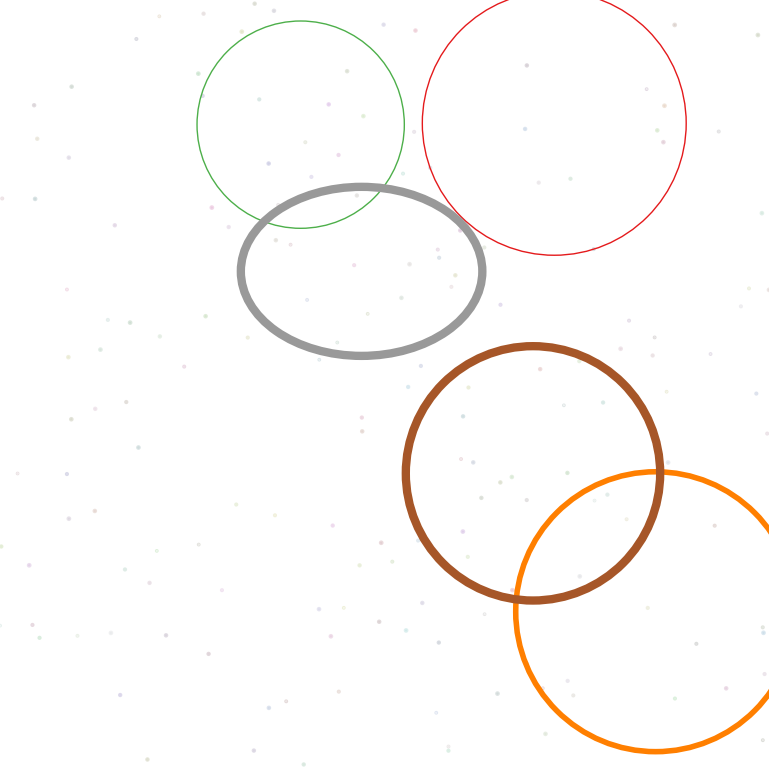[{"shape": "circle", "thickness": 0.5, "radius": 0.86, "center": [0.72, 0.84]}, {"shape": "circle", "thickness": 0.5, "radius": 0.67, "center": [0.39, 0.838]}, {"shape": "circle", "thickness": 2, "radius": 0.91, "center": [0.852, 0.206]}, {"shape": "circle", "thickness": 3, "radius": 0.83, "center": [0.692, 0.385]}, {"shape": "oval", "thickness": 3, "radius": 0.78, "center": [0.47, 0.648]}]